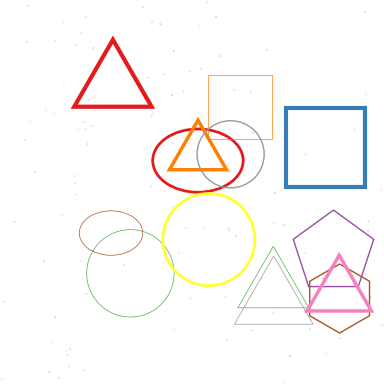[{"shape": "oval", "thickness": 2, "radius": 0.59, "center": [0.514, 0.583]}, {"shape": "triangle", "thickness": 3, "radius": 0.58, "center": [0.293, 0.781]}, {"shape": "square", "thickness": 3, "radius": 0.51, "center": [0.845, 0.616]}, {"shape": "triangle", "thickness": 0.5, "radius": 0.53, "center": [0.71, 0.254]}, {"shape": "circle", "thickness": 0.5, "radius": 0.57, "center": [0.339, 0.29]}, {"shape": "pentagon", "thickness": 1, "radius": 0.55, "center": [0.866, 0.344]}, {"shape": "triangle", "thickness": 2.5, "radius": 0.43, "center": [0.514, 0.602]}, {"shape": "square", "thickness": 0.5, "radius": 0.41, "center": [0.624, 0.723]}, {"shape": "circle", "thickness": 2, "radius": 0.6, "center": [0.543, 0.378]}, {"shape": "hexagon", "thickness": 1, "radius": 0.45, "center": [0.882, 0.225]}, {"shape": "oval", "thickness": 0.5, "radius": 0.41, "center": [0.288, 0.395]}, {"shape": "triangle", "thickness": 2.5, "radius": 0.48, "center": [0.881, 0.241]}, {"shape": "triangle", "thickness": 0.5, "radius": 0.59, "center": [0.711, 0.217]}, {"shape": "circle", "thickness": 1, "radius": 0.44, "center": [0.599, 0.599]}]